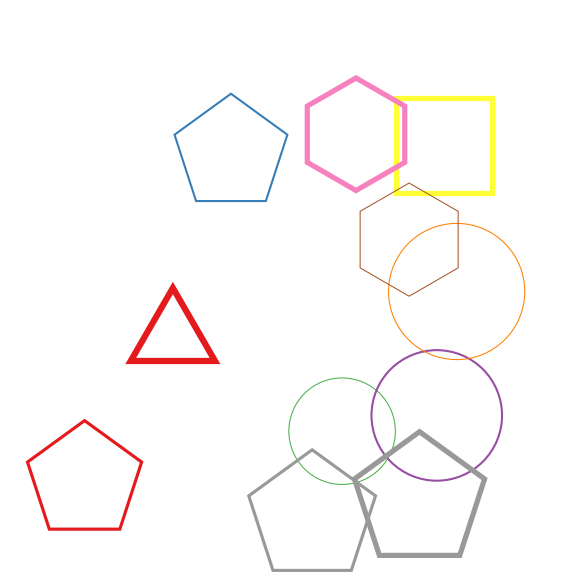[{"shape": "triangle", "thickness": 3, "radius": 0.42, "center": [0.299, 0.416]}, {"shape": "pentagon", "thickness": 1.5, "radius": 0.52, "center": [0.146, 0.167]}, {"shape": "pentagon", "thickness": 1, "radius": 0.51, "center": [0.4, 0.734]}, {"shape": "circle", "thickness": 0.5, "radius": 0.46, "center": [0.592, 0.252]}, {"shape": "circle", "thickness": 1, "radius": 0.57, "center": [0.756, 0.28]}, {"shape": "circle", "thickness": 0.5, "radius": 0.59, "center": [0.791, 0.494]}, {"shape": "square", "thickness": 2.5, "radius": 0.41, "center": [0.769, 0.747]}, {"shape": "hexagon", "thickness": 0.5, "radius": 0.49, "center": [0.708, 0.584]}, {"shape": "hexagon", "thickness": 2.5, "radius": 0.49, "center": [0.616, 0.767]}, {"shape": "pentagon", "thickness": 1.5, "radius": 0.58, "center": [0.541, 0.105]}, {"shape": "pentagon", "thickness": 2.5, "radius": 0.59, "center": [0.726, 0.133]}]